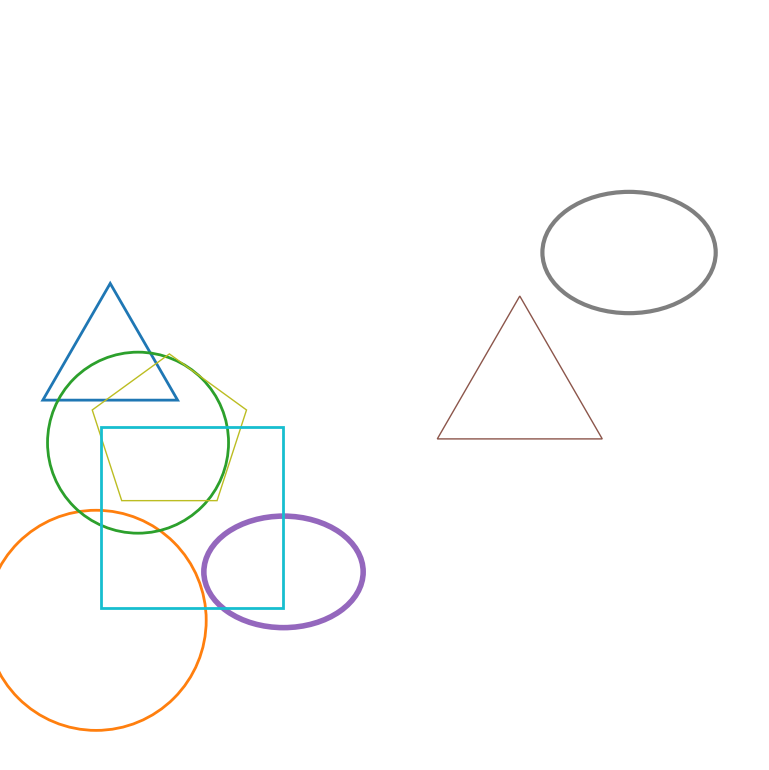[{"shape": "triangle", "thickness": 1, "radius": 0.51, "center": [0.143, 0.531]}, {"shape": "circle", "thickness": 1, "radius": 0.71, "center": [0.125, 0.194]}, {"shape": "circle", "thickness": 1, "radius": 0.59, "center": [0.179, 0.425]}, {"shape": "oval", "thickness": 2, "radius": 0.52, "center": [0.368, 0.257]}, {"shape": "triangle", "thickness": 0.5, "radius": 0.62, "center": [0.675, 0.492]}, {"shape": "oval", "thickness": 1.5, "radius": 0.56, "center": [0.817, 0.672]}, {"shape": "pentagon", "thickness": 0.5, "radius": 0.53, "center": [0.22, 0.435]}, {"shape": "square", "thickness": 1, "radius": 0.59, "center": [0.249, 0.328]}]